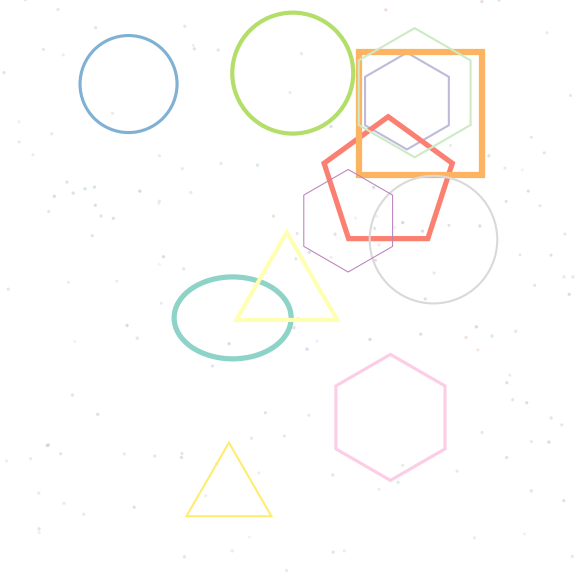[{"shape": "oval", "thickness": 2.5, "radius": 0.51, "center": [0.403, 0.449]}, {"shape": "triangle", "thickness": 2, "radius": 0.5, "center": [0.496, 0.496]}, {"shape": "hexagon", "thickness": 1, "radius": 0.42, "center": [0.705, 0.824]}, {"shape": "pentagon", "thickness": 2.5, "radius": 0.58, "center": [0.672, 0.68]}, {"shape": "circle", "thickness": 1.5, "radius": 0.42, "center": [0.223, 0.854]}, {"shape": "square", "thickness": 3, "radius": 0.53, "center": [0.728, 0.803]}, {"shape": "circle", "thickness": 2, "radius": 0.52, "center": [0.507, 0.873]}, {"shape": "hexagon", "thickness": 1.5, "radius": 0.55, "center": [0.676, 0.276]}, {"shape": "circle", "thickness": 1, "radius": 0.55, "center": [0.751, 0.584]}, {"shape": "hexagon", "thickness": 0.5, "radius": 0.44, "center": [0.603, 0.617]}, {"shape": "hexagon", "thickness": 1, "radius": 0.56, "center": [0.718, 0.839]}, {"shape": "triangle", "thickness": 1, "radius": 0.42, "center": [0.396, 0.148]}]